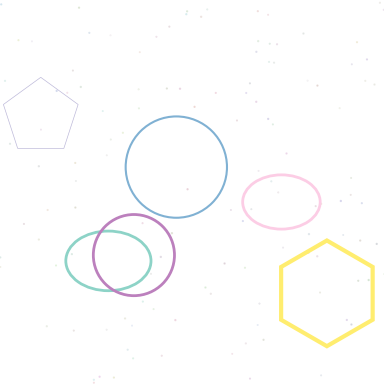[{"shape": "oval", "thickness": 2, "radius": 0.55, "center": [0.282, 0.322]}, {"shape": "pentagon", "thickness": 0.5, "radius": 0.51, "center": [0.106, 0.697]}, {"shape": "circle", "thickness": 1.5, "radius": 0.66, "center": [0.458, 0.566]}, {"shape": "oval", "thickness": 2, "radius": 0.5, "center": [0.731, 0.475]}, {"shape": "circle", "thickness": 2, "radius": 0.53, "center": [0.348, 0.337]}, {"shape": "hexagon", "thickness": 3, "radius": 0.69, "center": [0.849, 0.238]}]